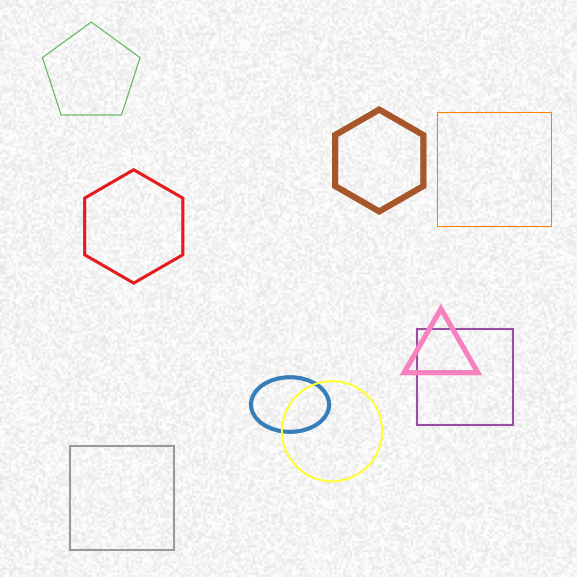[{"shape": "hexagon", "thickness": 1.5, "radius": 0.49, "center": [0.232, 0.607]}, {"shape": "oval", "thickness": 2, "radius": 0.34, "center": [0.502, 0.299]}, {"shape": "pentagon", "thickness": 0.5, "radius": 0.44, "center": [0.158, 0.872]}, {"shape": "square", "thickness": 1, "radius": 0.41, "center": [0.805, 0.347]}, {"shape": "square", "thickness": 0.5, "radius": 0.49, "center": [0.855, 0.706]}, {"shape": "circle", "thickness": 1, "radius": 0.43, "center": [0.575, 0.252]}, {"shape": "hexagon", "thickness": 3, "radius": 0.44, "center": [0.657, 0.721]}, {"shape": "triangle", "thickness": 2.5, "radius": 0.37, "center": [0.764, 0.391]}, {"shape": "square", "thickness": 1, "radius": 0.45, "center": [0.212, 0.137]}]